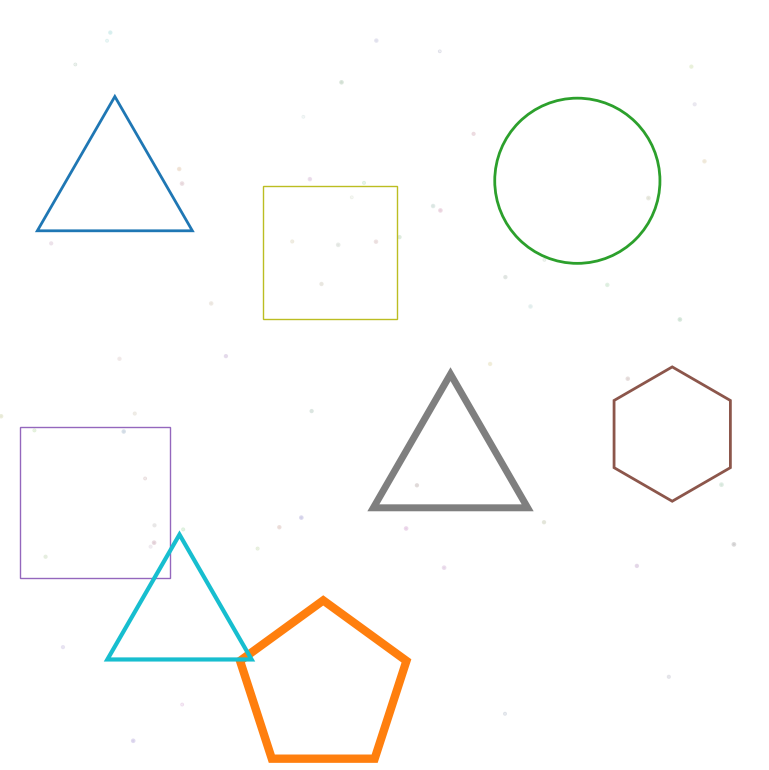[{"shape": "triangle", "thickness": 1, "radius": 0.58, "center": [0.149, 0.758]}, {"shape": "pentagon", "thickness": 3, "radius": 0.57, "center": [0.42, 0.107]}, {"shape": "circle", "thickness": 1, "radius": 0.54, "center": [0.75, 0.765]}, {"shape": "square", "thickness": 0.5, "radius": 0.49, "center": [0.123, 0.348]}, {"shape": "hexagon", "thickness": 1, "radius": 0.44, "center": [0.873, 0.436]}, {"shape": "triangle", "thickness": 2.5, "radius": 0.58, "center": [0.585, 0.398]}, {"shape": "square", "thickness": 0.5, "radius": 0.43, "center": [0.429, 0.672]}, {"shape": "triangle", "thickness": 1.5, "radius": 0.54, "center": [0.233, 0.198]}]